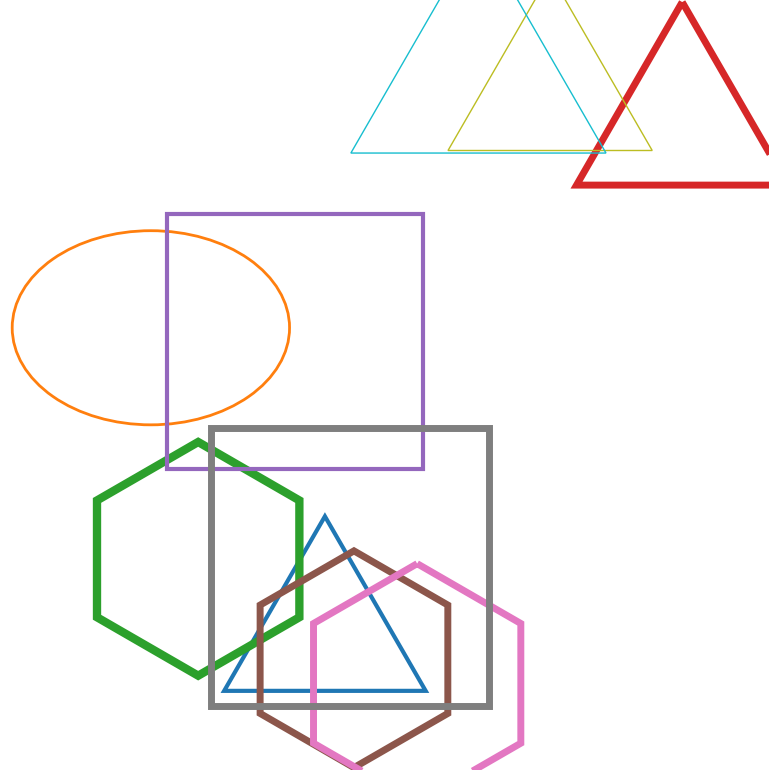[{"shape": "triangle", "thickness": 1.5, "radius": 0.76, "center": [0.422, 0.178]}, {"shape": "oval", "thickness": 1, "radius": 0.9, "center": [0.196, 0.574]}, {"shape": "hexagon", "thickness": 3, "radius": 0.76, "center": [0.257, 0.274]}, {"shape": "triangle", "thickness": 2.5, "radius": 0.79, "center": [0.886, 0.839]}, {"shape": "square", "thickness": 1.5, "radius": 0.83, "center": [0.383, 0.556]}, {"shape": "hexagon", "thickness": 2.5, "radius": 0.7, "center": [0.46, 0.144]}, {"shape": "hexagon", "thickness": 2.5, "radius": 0.78, "center": [0.542, 0.113]}, {"shape": "square", "thickness": 2.5, "radius": 0.9, "center": [0.454, 0.263]}, {"shape": "triangle", "thickness": 0.5, "radius": 0.77, "center": [0.714, 0.881]}, {"shape": "triangle", "thickness": 0.5, "radius": 0.96, "center": [0.621, 0.897]}]